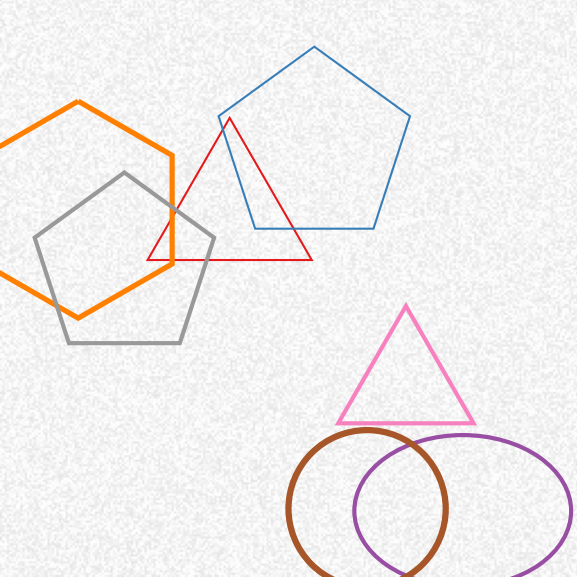[{"shape": "triangle", "thickness": 1, "radius": 0.82, "center": [0.398, 0.631]}, {"shape": "pentagon", "thickness": 1, "radius": 0.87, "center": [0.544, 0.744]}, {"shape": "oval", "thickness": 2, "radius": 0.94, "center": [0.801, 0.114]}, {"shape": "hexagon", "thickness": 2.5, "radius": 0.94, "center": [0.135, 0.636]}, {"shape": "circle", "thickness": 3, "radius": 0.68, "center": [0.636, 0.118]}, {"shape": "triangle", "thickness": 2, "radius": 0.68, "center": [0.703, 0.334]}, {"shape": "pentagon", "thickness": 2, "radius": 0.82, "center": [0.215, 0.537]}]